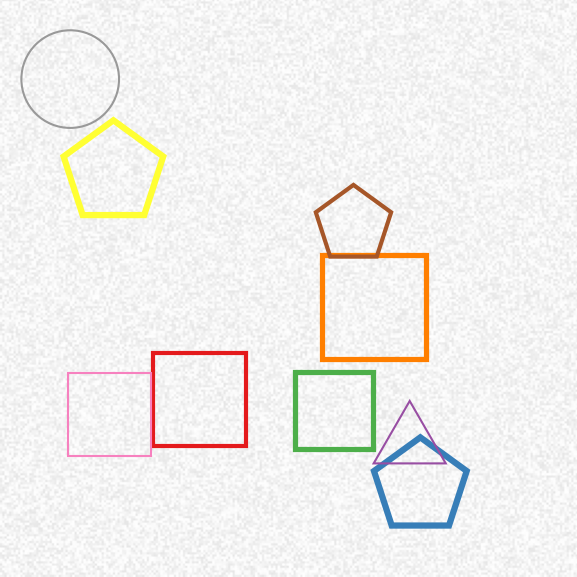[{"shape": "square", "thickness": 2, "radius": 0.4, "center": [0.345, 0.307]}, {"shape": "pentagon", "thickness": 3, "radius": 0.42, "center": [0.728, 0.157]}, {"shape": "square", "thickness": 2.5, "radius": 0.33, "center": [0.578, 0.288]}, {"shape": "triangle", "thickness": 1, "radius": 0.36, "center": [0.709, 0.233]}, {"shape": "square", "thickness": 2.5, "radius": 0.45, "center": [0.647, 0.467]}, {"shape": "pentagon", "thickness": 3, "radius": 0.45, "center": [0.196, 0.7]}, {"shape": "pentagon", "thickness": 2, "radius": 0.34, "center": [0.612, 0.61]}, {"shape": "square", "thickness": 1, "radius": 0.36, "center": [0.189, 0.281]}, {"shape": "circle", "thickness": 1, "radius": 0.42, "center": [0.122, 0.862]}]